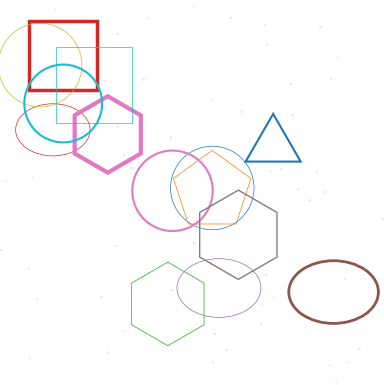[{"shape": "circle", "thickness": 0.5, "radius": 0.54, "center": [0.551, 0.512]}, {"shape": "triangle", "thickness": 1.5, "radius": 0.41, "center": [0.71, 0.622]}, {"shape": "pentagon", "thickness": 0.5, "radius": 0.53, "center": [0.551, 0.504]}, {"shape": "hexagon", "thickness": 0.5, "radius": 0.54, "center": [0.436, 0.211]}, {"shape": "square", "thickness": 2.5, "radius": 0.44, "center": [0.163, 0.856]}, {"shape": "oval", "thickness": 0.5, "radius": 0.48, "center": [0.137, 0.663]}, {"shape": "oval", "thickness": 0.5, "radius": 0.55, "center": [0.569, 0.252]}, {"shape": "oval", "thickness": 2, "radius": 0.58, "center": [0.866, 0.241]}, {"shape": "circle", "thickness": 1.5, "radius": 0.52, "center": [0.448, 0.504]}, {"shape": "hexagon", "thickness": 3, "radius": 0.5, "center": [0.28, 0.651]}, {"shape": "hexagon", "thickness": 1, "radius": 0.58, "center": [0.619, 0.39]}, {"shape": "circle", "thickness": 0.5, "radius": 0.54, "center": [0.104, 0.831]}, {"shape": "square", "thickness": 0.5, "radius": 0.49, "center": [0.245, 0.779]}, {"shape": "circle", "thickness": 1.5, "radius": 0.51, "center": [0.164, 0.731]}]